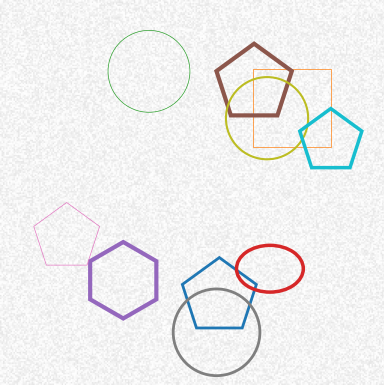[{"shape": "pentagon", "thickness": 2, "radius": 0.51, "center": [0.57, 0.23]}, {"shape": "square", "thickness": 0.5, "radius": 0.51, "center": [0.759, 0.72]}, {"shape": "circle", "thickness": 0.5, "radius": 0.53, "center": [0.387, 0.815]}, {"shape": "oval", "thickness": 2.5, "radius": 0.43, "center": [0.701, 0.302]}, {"shape": "hexagon", "thickness": 3, "radius": 0.5, "center": [0.32, 0.272]}, {"shape": "pentagon", "thickness": 3, "radius": 0.51, "center": [0.66, 0.784]}, {"shape": "pentagon", "thickness": 0.5, "radius": 0.45, "center": [0.173, 0.384]}, {"shape": "circle", "thickness": 2, "radius": 0.56, "center": [0.562, 0.137]}, {"shape": "circle", "thickness": 1.5, "radius": 0.53, "center": [0.694, 0.693]}, {"shape": "pentagon", "thickness": 2.5, "radius": 0.42, "center": [0.859, 0.633]}]